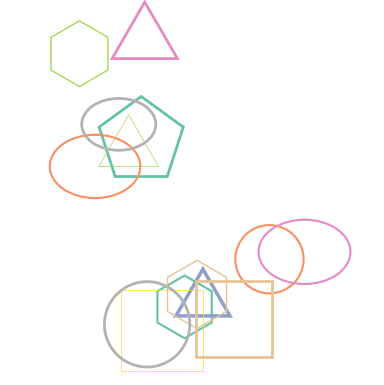[{"shape": "hexagon", "thickness": 1.5, "radius": 0.41, "center": [0.479, 0.203]}, {"shape": "pentagon", "thickness": 2, "radius": 0.57, "center": [0.367, 0.634]}, {"shape": "oval", "thickness": 1.5, "radius": 0.59, "center": [0.247, 0.568]}, {"shape": "circle", "thickness": 1.5, "radius": 0.44, "center": [0.7, 0.327]}, {"shape": "triangle", "thickness": 2.5, "radius": 0.4, "center": [0.527, 0.22]}, {"shape": "triangle", "thickness": 2, "radius": 0.49, "center": [0.376, 0.897]}, {"shape": "oval", "thickness": 1.5, "radius": 0.6, "center": [0.791, 0.346]}, {"shape": "hexagon", "thickness": 1, "radius": 0.43, "center": [0.206, 0.86]}, {"shape": "triangle", "thickness": 0.5, "radius": 0.45, "center": [0.334, 0.612]}, {"shape": "square", "thickness": 0.5, "radius": 0.53, "center": [0.421, 0.141]}, {"shape": "square", "thickness": 2, "radius": 0.49, "center": [0.609, 0.171]}, {"shape": "hexagon", "thickness": 1, "radius": 0.44, "center": [0.512, 0.235]}, {"shape": "oval", "thickness": 2, "radius": 0.48, "center": [0.308, 0.677]}, {"shape": "circle", "thickness": 2, "radius": 0.55, "center": [0.382, 0.158]}]